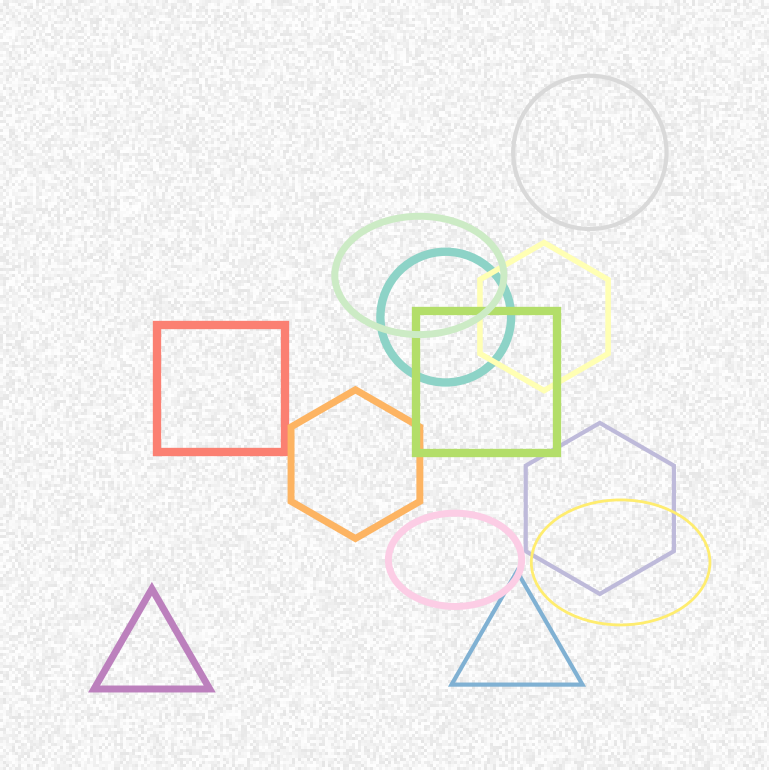[{"shape": "circle", "thickness": 3, "radius": 0.42, "center": [0.579, 0.588]}, {"shape": "hexagon", "thickness": 2, "radius": 0.48, "center": [0.707, 0.589]}, {"shape": "hexagon", "thickness": 1.5, "radius": 0.56, "center": [0.779, 0.34]}, {"shape": "square", "thickness": 3, "radius": 0.41, "center": [0.287, 0.496]}, {"shape": "triangle", "thickness": 1.5, "radius": 0.49, "center": [0.671, 0.16]}, {"shape": "hexagon", "thickness": 2.5, "radius": 0.48, "center": [0.462, 0.397]}, {"shape": "square", "thickness": 3, "radius": 0.46, "center": [0.632, 0.504]}, {"shape": "oval", "thickness": 2.5, "radius": 0.43, "center": [0.591, 0.273]}, {"shape": "circle", "thickness": 1.5, "radius": 0.5, "center": [0.766, 0.802]}, {"shape": "triangle", "thickness": 2.5, "radius": 0.43, "center": [0.197, 0.149]}, {"shape": "oval", "thickness": 2.5, "radius": 0.55, "center": [0.545, 0.642]}, {"shape": "oval", "thickness": 1, "radius": 0.58, "center": [0.806, 0.27]}]